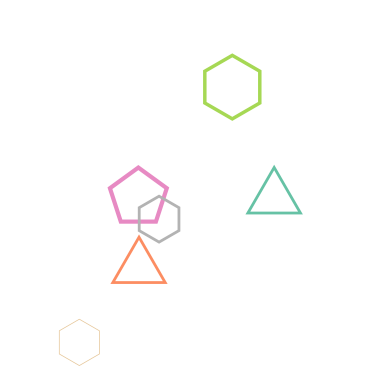[{"shape": "triangle", "thickness": 2, "radius": 0.39, "center": [0.712, 0.486]}, {"shape": "triangle", "thickness": 2, "radius": 0.39, "center": [0.361, 0.305]}, {"shape": "pentagon", "thickness": 3, "radius": 0.39, "center": [0.359, 0.487]}, {"shape": "hexagon", "thickness": 2.5, "radius": 0.41, "center": [0.603, 0.774]}, {"shape": "hexagon", "thickness": 0.5, "radius": 0.3, "center": [0.206, 0.111]}, {"shape": "hexagon", "thickness": 2, "radius": 0.3, "center": [0.413, 0.431]}]